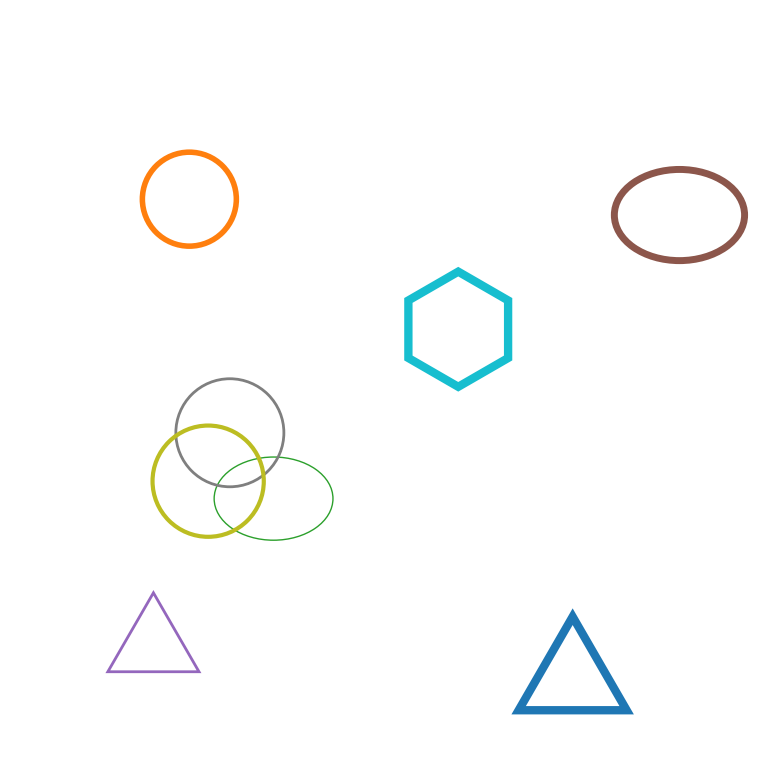[{"shape": "triangle", "thickness": 3, "radius": 0.4, "center": [0.744, 0.118]}, {"shape": "circle", "thickness": 2, "radius": 0.31, "center": [0.246, 0.741]}, {"shape": "oval", "thickness": 0.5, "radius": 0.39, "center": [0.355, 0.352]}, {"shape": "triangle", "thickness": 1, "radius": 0.34, "center": [0.199, 0.162]}, {"shape": "oval", "thickness": 2.5, "radius": 0.42, "center": [0.882, 0.721]}, {"shape": "circle", "thickness": 1, "radius": 0.35, "center": [0.299, 0.438]}, {"shape": "circle", "thickness": 1.5, "radius": 0.36, "center": [0.27, 0.375]}, {"shape": "hexagon", "thickness": 3, "radius": 0.37, "center": [0.595, 0.572]}]